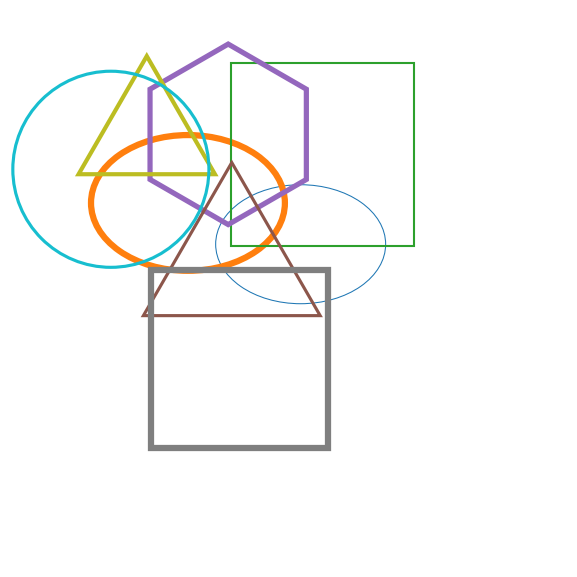[{"shape": "oval", "thickness": 0.5, "radius": 0.74, "center": [0.521, 0.576]}, {"shape": "oval", "thickness": 3, "radius": 0.84, "center": [0.325, 0.648]}, {"shape": "square", "thickness": 1, "radius": 0.79, "center": [0.558, 0.731]}, {"shape": "hexagon", "thickness": 2.5, "radius": 0.78, "center": [0.395, 0.767]}, {"shape": "triangle", "thickness": 1.5, "radius": 0.88, "center": [0.401, 0.541]}, {"shape": "square", "thickness": 3, "radius": 0.77, "center": [0.414, 0.377]}, {"shape": "triangle", "thickness": 2, "radius": 0.68, "center": [0.254, 0.766]}, {"shape": "circle", "thickness": 1.5, "radius": 0.85, "center": [0.192, 0.706]}]